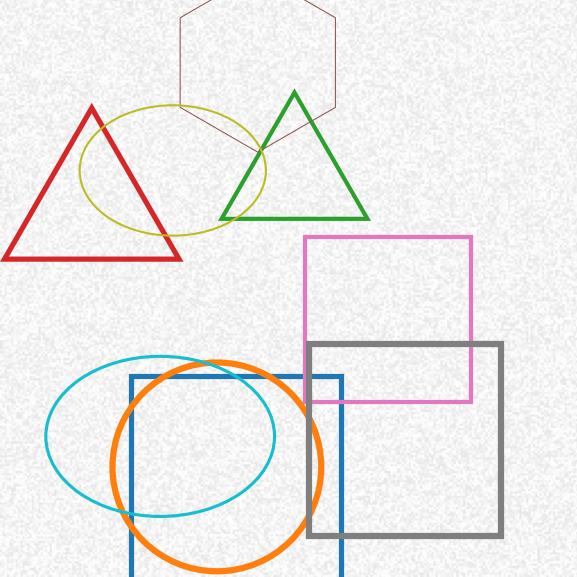[{"shape": "square", "thickness": 2.5, "radius": 0.91, "center": [0.408, 0.166]}, {"shape": "circle", "thickness": 3, "radius": 0.9, "center": [0.376, 0.191]}, {"shape": "triangle", "thickness": 2, "radius": 0.73, "center": [0.51, 0.693]}, {"shape": "triangle", "thickness": 2.5, "radius": 0.87, "center": [0.159, 0.638]}, {"shape": "hexagon", "thickness": 0.5, "radius": 0.78, "center": [0.446, 0.891]}, {"shape": "square", "thickness": 2, "radius": 0.72, "center": [0.672, 0.446]}, {"shape": "square", "thickness": 3, "radius": 0.83, "center": [0.701, 0.237]}, {"shape": "oval", "thickness": 1, "radius": 0.81, "center": [0.299, 0.704]}, {"shape": "oval", "thickness": 1.5, "radius": 0.99, "center": [0.277, 0.244]}]